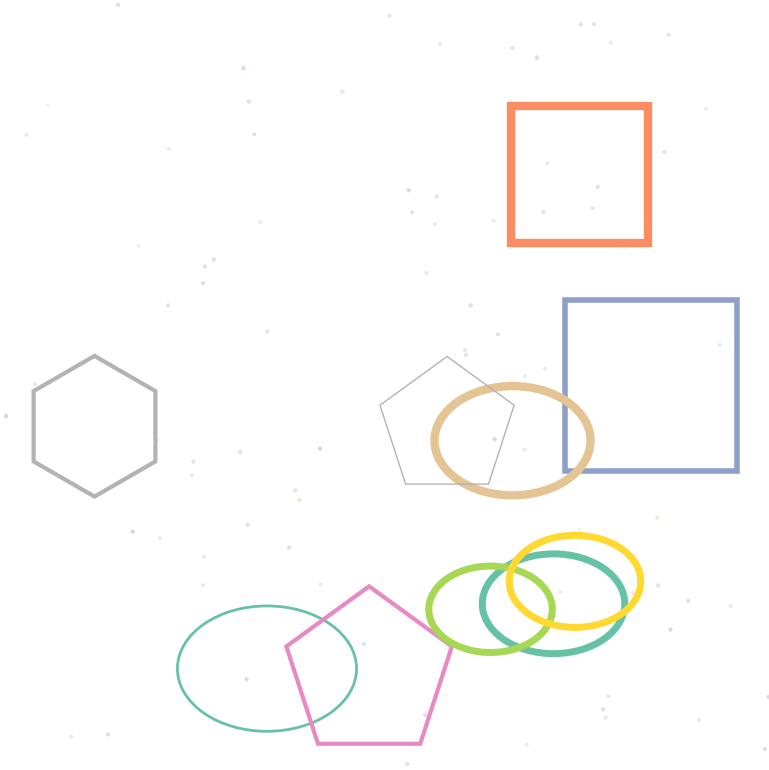[{"shape": "oval", "thickness": 1, "radius": 0.58, "center": [0.347, 0.132]}, {"shape": "oval", "thickness": 2.5, "radius": 0.46, "center": [0.719, 0.216]}, {"shape": "square", "thickness": 3, "radius": 0.45, "center": [0.753, 0.773]}, {"shape": "square", "thickness": 2, "radius": 0.56, "center": [0.846, 0.499]}, {"shape": "pentagon", "thickness": 1.5, "radius": 0.56, "center": [0.479, 0.126]}, {"shape": "oval", "thickness": 2.5, "radius": 0.4, "center": [0.637, 0.209]}, {"shape": "oval", "thickness": 2.5, "radius": 0.43, "center": [0.747, 0.245]}, {"shape": "oval", "thickness": 3, "radius": 0.51, "center": [0.666, 0.428]}, {"shape": "pentagon", "thickness": 0.5, "radius": 0.46, "center": [0.581, 0.445]}, {"shape": "hexagon", "thickness": 1.5, "radius": 0.46, "center": [0.123, 0.446]}]